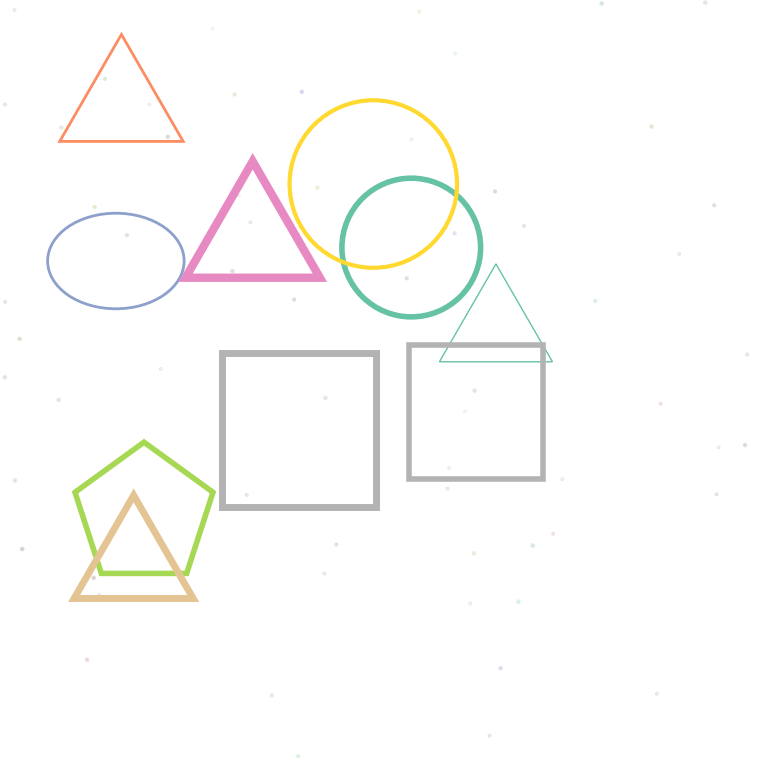[{"shape": "circle", "thickness": 2, "radius": 0.45, "center": [0.534, 0.679]}, {"shape": "triangle", "thickness": 0.5, "radius": 0.42, "center": [0.644, 0.573]}, {"shape": "triangle", "thickness": 1, "radius": 0.46, "center": [0.158, 0.863]}, {"shape": "oval", "thickness": 1, "radius": 0.44, "center": [0.15, 0.661]}, {"shape": "triangle", "thickness": 3, "radius": 0.5, "center": [0.328, 0.69]}, {"shape": "pentagon", "thickness": 2, "radius": 0.47, "center": [0.187, 0.332]}, {"shape": "circle", "thickness": 1.5, "radius": 0.54, "center": [0.485, 0.761]}, {"shape": "triangle", "thickness": 2.5, "radius": 0.45, "center": [0.174, 0.267]}, {"shape": "square", "thickness": 2.5, "radius": 0.5, "center": [0.388, 0.442]}, {"shape": "square", "thickness": 2, "radius": 0.44, "center": [0.619, 0.465]}]